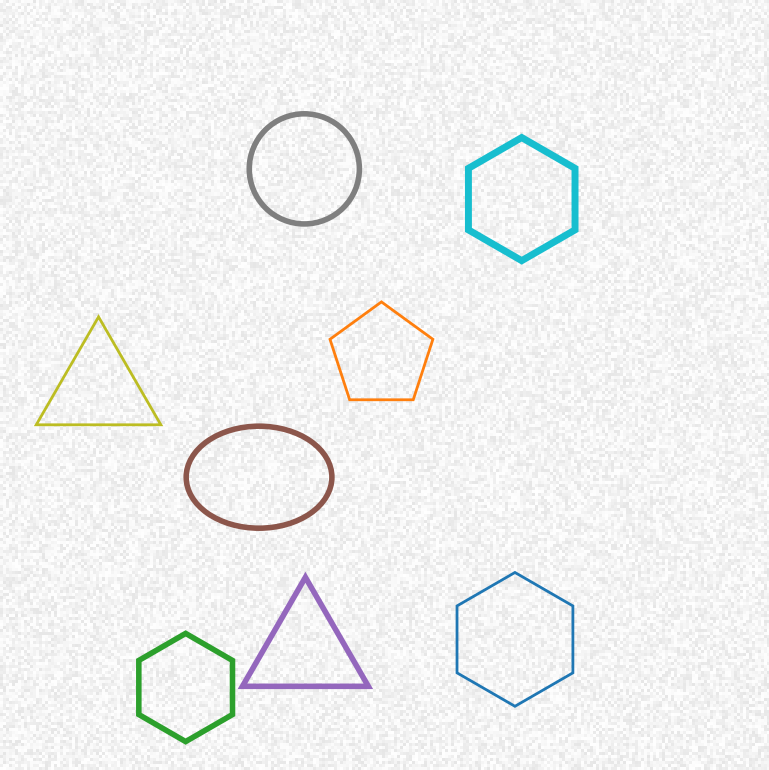[{"shape": "hexagon", "thickness": 1, "radius": 0.43, "center": [0.669, 0.17]}, {"shape": "pentagon", "thickness": 1, "radius": 0.35, "center": [0.495, 0.538]}, {"shape": "hexagon", "thickness": 2, "radius": 0.35, "center": [0.241, 0.107]}, {"shape": "triangle", "thickness": 2, "radius": 0.47, "center": [0.397, 0.156]}, {"shape": "oval", "thickness": 2, "radius": 0.47, "center": [0.336, 0.38]}, {"shape": "circle", "thickness": 2, "radius": 0.36, "center": [0.395, 0.781]}, {"shape": "triangle", "thickness": 1, "radius": 0.47, "center": [0.128, 0.495]}, {"shape": "hexagon", "thickness": 2.5, "radius": 0.4, "center": [0.678, 0.741]}]